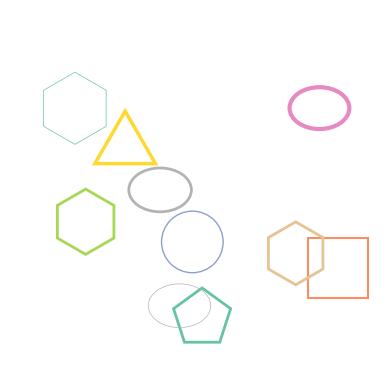[{"shape": "pentagon", "thickness": 2, "radius": 0.39, "center": [0.525, 0.174]}, {"shape": "hexagon", "thickness": 0.5, "radius": 0.47, "center": [0.195, 0.719]}, {"shape": "square", "thickness": 1.5, "radius": 0.39, "center": [0.878, 0.304]}, {"shape": "circle", "thickness": 1, "radius": 0.4, "center": [0.5, 0.372]}, {"shape": "oval", "thickness": 3, "radius": 0.39, "center": [0.83, 0.719]}, {"shape": "hexagon", "thickness": 2, "radius": 0.42, "center": [0.222, 0.424]}, {"shape": "triangle", "thickness": 2.5, "radius": 0.45, "center": [0.325, 0.62]}, {"shape": "hexagon", "thickness": 2, "radius": 0.41, "center": [0.768, 0.342]}, {"shape": "oval", "thickness": 0.5, "radius": 0.41, "center": [0.466, 0.206]}, {"shape": "oval", "thickness": 2, "radius": 0.41, "center": [0.416, 0.507]}]